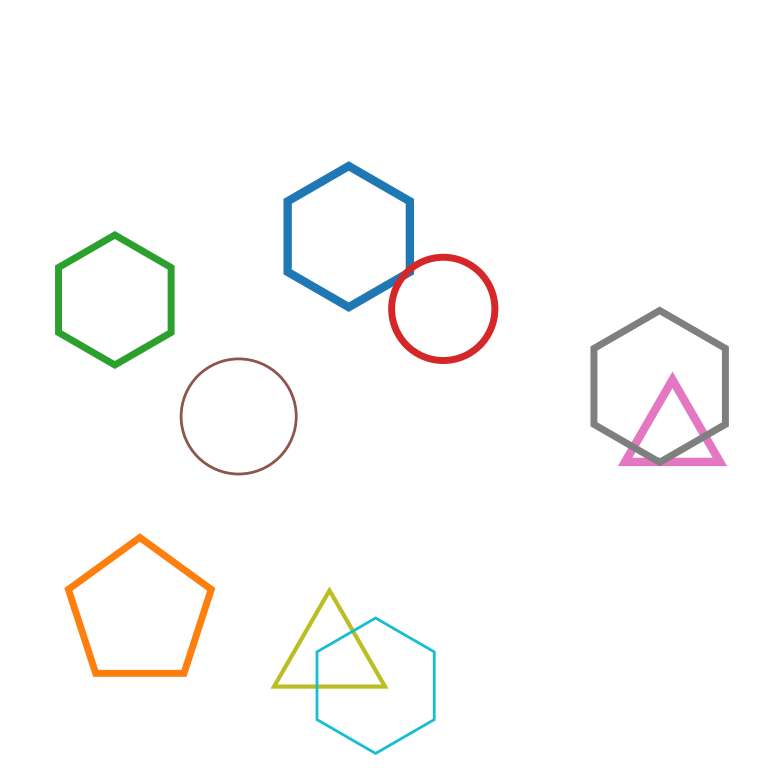[{"shape": "hexagon", "thickness": 3, "radius": 0.46, "center": [0.453, 0.693]}, {"shape": "pentagon", "thickness": 2.5, "radius": 0.49, "center": [0.182, 0.204]}, {"shape": "hexagon", "thickness": 2.5, "radius": 0.42, "center": [0.149, 0.61]}, {"shape": "circle", "thickness": 2.5, "radius": 0.34, "center": [0.576, 0.599]}, {"shape": "circle", "thickness": 1, "radius": 0.37, "center": [0.31, 0.459]}, {"shape": "triangle", "thickness": 3, "radius": 0.36, "center": [0.873, 0.436]}, {"shape": "hexagon", "thickness": 2.5, "radius": 0.49, "center": [0.857, 0.498]}, {"shape": "triangle", "thickness": 1.5, "radius": 0.42, "center": [0.428, 0.15]}, {"shape": "hexagon", "thickness": 1, "radius": 0.44, "center": [0.488, 0.109]}]